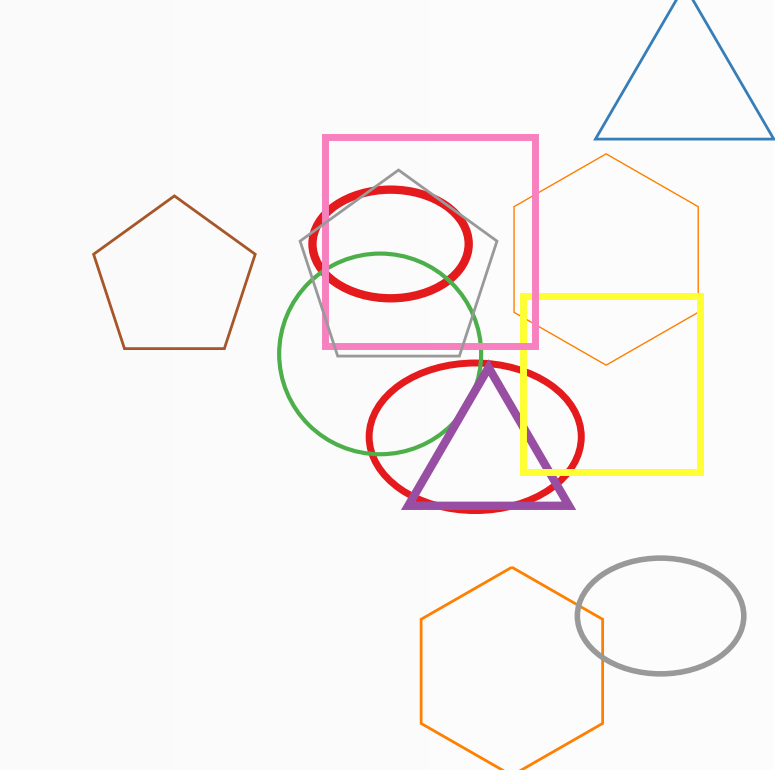[{"shape": "oval", "thickness": 2.5, "radius": 0.68, "center": [0.613, 0.433]}, {"shape": "oval", "thickness": 3, "radius": 0.5, "center": [0.504, 0.683]}, {"shape": "triangle", "thickness": 1, "radius": 0.66, "center": [0.883, 0.886]}, {"shape": "circle", "thickness": 1.5, "radius": 0.65, "center": [0.491, 0.54]}, {"shape": "triangle", "thickness": 3, "radius": 0.6, "center": [0.63, 0.403]}, {"shape": "hexagon", "thickness": 0.5, "radius": 0.69, "center": [0.782, 0.663]}, {"shape": "hexagon", "thickness": 1, "radius": 0.68, "center": [0.66, 0.128]}, {"shape": "square", "thickness": 2.5, "radius": 0.57, "center": [0.789, 0.501]}, {"shape": "pentagon", "thickness": 1, "radius": 0.55, "center": [0.225, 0.636]}, {"shape": "square", "thickness": 2.5, "radius": 0.68, "center": [0.555, 0.687]}, {"shape": "pentagon", "thickness": 1, "radius": 0.67, "center": [0.514, 0.646]}, {"shape": "oval", "thickness": 2, "radius": 0.54, "center": [0.852, 0.2]}]